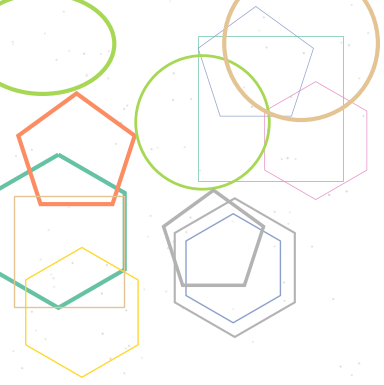[{"shape": "hexagon", "thickness": 3, "radius": 0.99, "center": [0.152, 0.399]}, {"shape": "square", "thickness": 0.5, "radius": 0.94, "center": [0.703, 0.719]}, {"shape": "pentagon", "thickness": 3, "radius": 0.79, "center": [0.199, 0.598]}, {"shape": "hexagon", "thickness": 1, "radius": 0.71, "center": [0.606, 0.303]}, {"shape": "pentagon", "thickness": 0.5, "radius": 0.79, "center": [0.664, 0.826]}, {"shape": "hexagon", "thickness": 0.5, "radius": 0.77, "center": [0.82, 0.635]}, {"shape": "oval", "thickness": 3, "radius": 0.93, "center": [0.111, 0.886]}, {"shape": "circle", "thickness": 2, "radius": 0.87, "center": [0.526, 0.682]}, {"shape": "hexagon", "thickness": 1, "radius": 0.84, "center": [0.213, 0.189]}, {"shape": "circle", "thickness": 3, "radius": 1.0, "center": [0.782, 0.888]}, {"shape": "square", "thickness": 1, "radius": 0.72, "center": [0.179, 0.347]}, {"shape": "hexagon", "thickness": 1.5, "radius": 0.9, "center": [0.61, 0.305]}, {"shape": "pentagon", "thickness": 2.5, "radius": 0.68, "center": [0.555, 0.369]}]